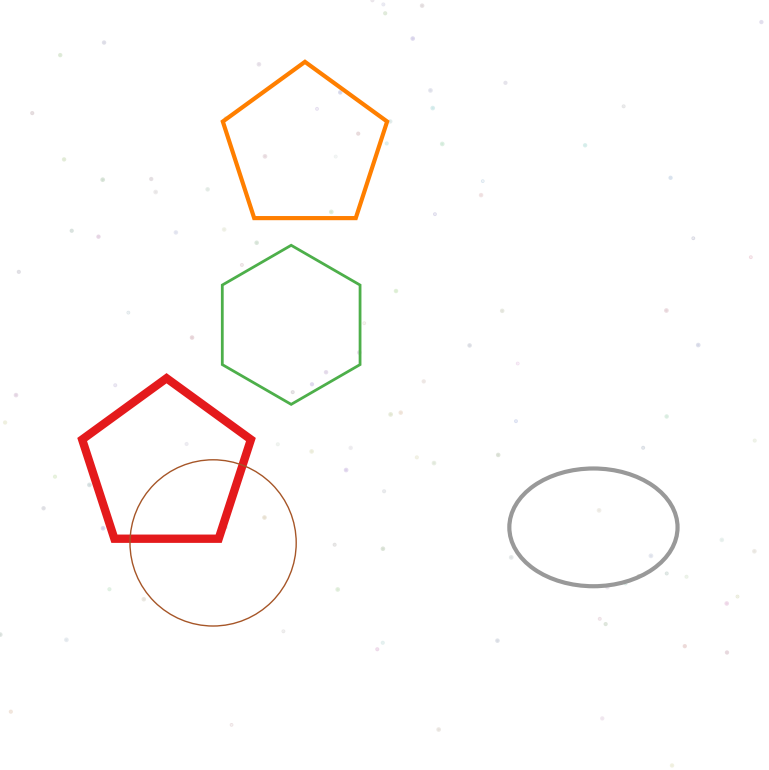[{"shape": "pentagon", "thickness": 3, "radius": 0.58, "center": [0.216, 0.394]}, {"shape": "hexagon", "thickness": 1, "radius": 0.52, "center": [0.378, 0.578]}, {"shape": "pentagon", "thickness": 1.5, "radius": 0.56, "center": [0.396, 0.807]}, {"shape": "circle", "thickness": 0.5, "radius": 0.54, "center": [0.277, 0.295]}, {"shape": "oval", "thickness": 1.5, "radius": 0.55, "center": [0.771, 0.315]}]